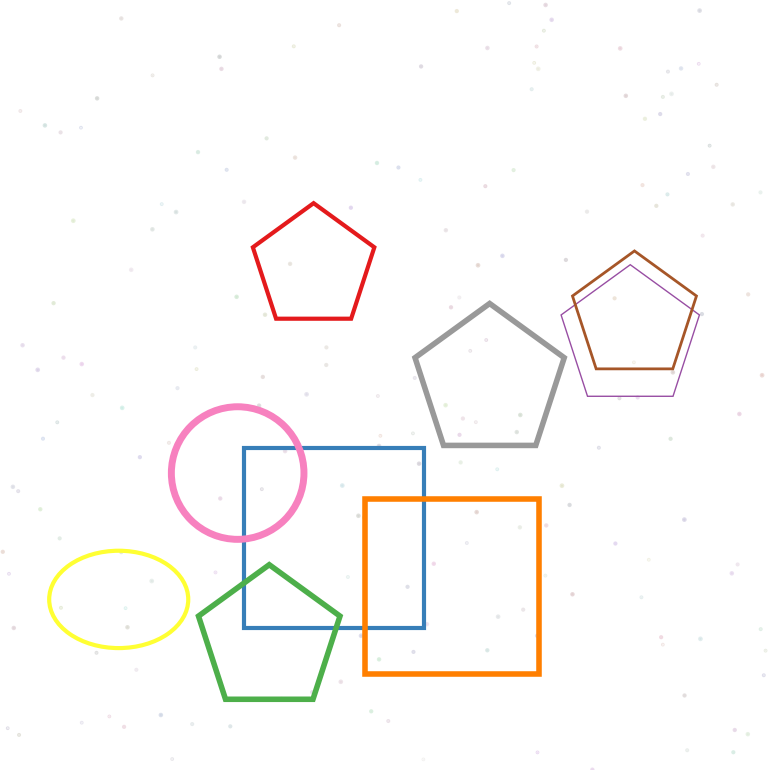[{"shape": "pentagon", "thickness": 1.5, "radius": 0.41, "center": [0.407, 0.653]}, {"shape": "square", "thickness": 1.5, "radius": 0.59, "center": [0.434, 0.301]}, {"shape": "pentagon", "thickness": 2, "radius": 0.48, "center": [0.35, 0.17]}, {"shape": "pentagon", "thickness": 0.5, "radius": 0.47, "center": [0.819, 0.562]}, {"shape": "square", "thickness": 2, "radius": 0.57, "center": [0.587, 0.239]}, {"shape": "oval", "thickness": 1.5, "radius": 0.45, "center": [0.154, 0.222]}, {"shape": "pentagon", "thickness": 1, "radius": 0.42, "center": [0.824, 0.589]}, {"shape": "circle", "thickness": 2.5, "radius": 0.43, "center": [0.309, 0.386]}, {"shape": "pentagon", "thickness": 2, "radius": 0.51, "center": [0.636, 0.504]}]